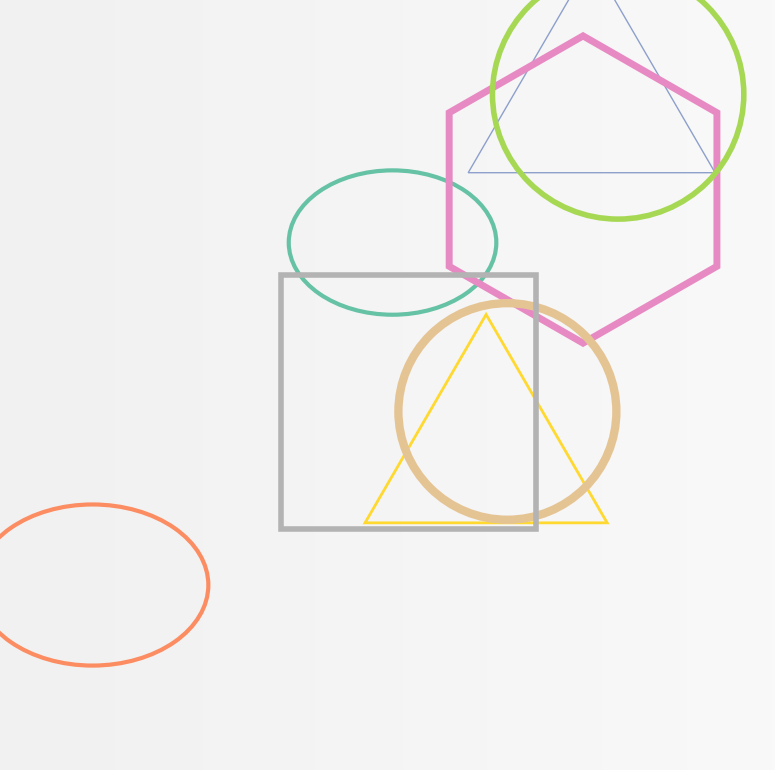[{"shape": "oval", "thickness": 1.5, "radius": 0.67, "center": [0.506, 0.685]}, {"shape": "oval", "thickness": 1.5, "radius": 0.75, "center": [0.119, 0.24]}, {"shape": "triangle", "thickness": 0.5, "radius": 0.92, "center": [0.763, 0.868]}, {"shape": "hexagon", "thickness": 2.5, "radius": 1.0, "center": [0.752, 0.754]}, {"shape": "circle", "thickness": 2, "radius": 0.81, "center": [0.798, 0.878]}, {"shape": "triangle", "thickness": 1, "radius": 0.9, "center": [0.627, 0.411]}, {"shape": "circle", "thickness": 3, "radius": 0.7, "center": [0.655, 0.466]}, {"shape": "square", "thickness": 2, "radius": 0.82, "center": [0.527, 0.478]}]